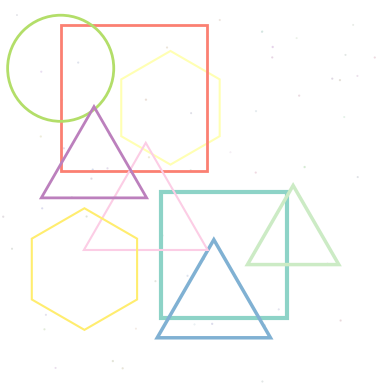[{"shape": "square", "thickness": 3, "radius": 0.82, "center": [0.581, 0.338]}, {"shape": "hexagon", "thickness": 1.5, "radius": 0.74, "center": [0.443, 0.72]}, {"shape": "square", "thickness": 2, "radius": 0.95, "center": [0.348, 0.745]}, {"shape": "triangle", "thickness": 2.5, "radius": 0.85, "center": [0.555, 0.208]}, {"shape": "circle", "thickness": 2, "radius": 0.69, "center": [0.158, 0.823]}, {"shape": "triangle", "thickness": 1.5, "radius": 0.93, "center": [0.379, 0.443]}, {"shape": "triangle", "thickness": 2, "radius": 0.79, "center": [0.244, 0.565]}, {"shape": "triangle", "thickness": 2.5, "radius": 0.68, "center": [0.761, 0.381]}, {"shape": "hexagon", "thickness": 1.5, "radius": 0.79, "center": [0.219, 0.301]}]